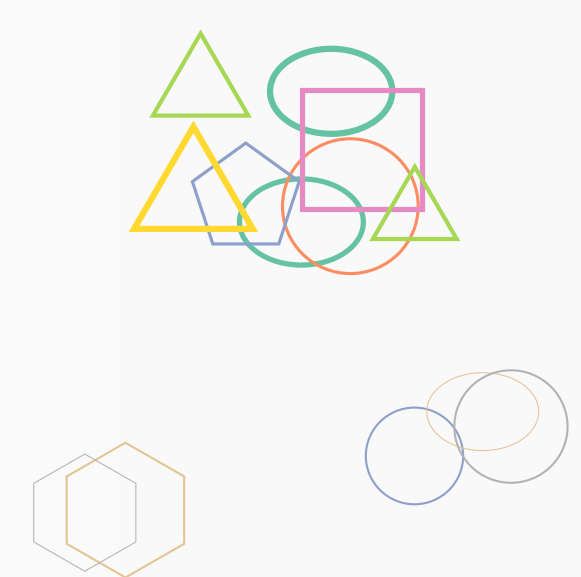[{"shape": "oval", "thickness": 2.5, "radius": 0.53, "center": [0.519, 0.615]}, {"shape": "oval", "thickness": 3, "radius": 0.53, "center": [0.57, 0.841]}, {"shape": "circle", "thickness": 1.5, "radius": 0.58, "center": [0.603, 0.642]}, {"shape": "circle", "thickness": 1, "radius": 0.42, "center": [0.713, 0.21]}, {"shape": "pentagon", "thickness": 1.5, "radius": 0.48, "center": [0.423, 0.655]}, {"shape": "square", "thickness": 2.5, "radius": 0.51, "center": [0.623, 0.74]}, {"shape": "triangle", "thickness": 2, "radius": 0.42, "center": [0.714, 0.627]}, {"shape": "triangle", "thickness": 2, "radius": 0.47, "center": [0.345, 0.846]}, {"shape": "triangle", "thickness": 3, "radius": 0.59, "center": [0.333, 0.662]}, {"shape": "oval", "thickness": 0.5, "radius": 0.48, "center": [0.831, 0.286]}, {"shape": "hexagon", "thickness": 1, "radius": 0.58, "center": [0.216, 0.116]}, {"shape": "circle", "thickness": 1, "radius": 0.49, "center": [0.879, 0.261]}, {"shape": "hexagon", "thickness": 0.5, "radius": 0.51, "center": [0.146, 0.111]}]